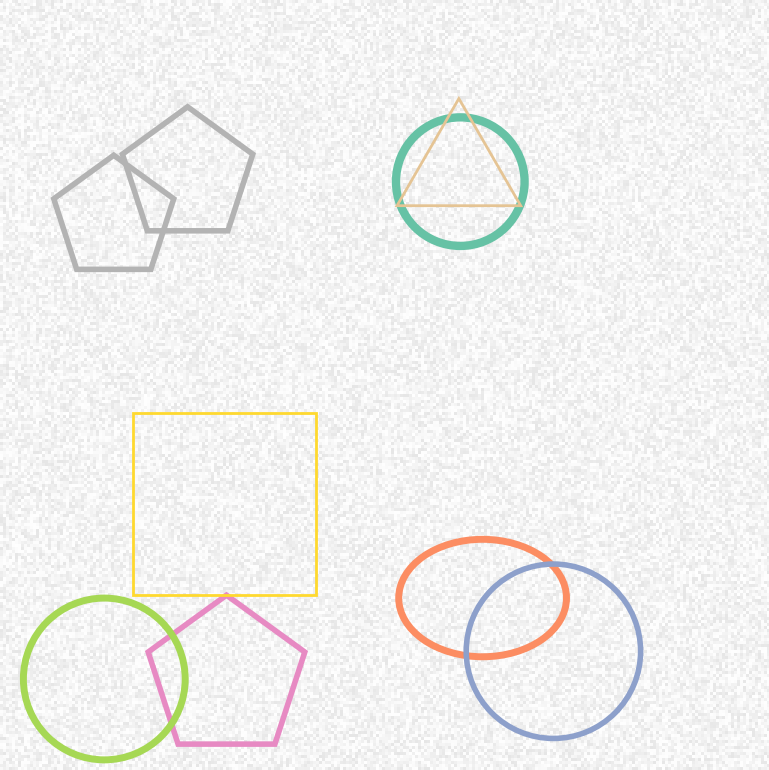[{"shape": "circle", "thickness": 3, "radius": 0.42, "center": [0.598, 0.764]}, {"shape": "oval", "thickness": 2.5, "radius": 0.54, "center": [0.627, 0.223]}, {"shape": "circle", "thickness": 2, "radius": 0.57, "center": [0.719, 0.154]}, {"shape": "pentagon", "thickness": 2, "radius": 0.53, "center": [0.294, 0.12]}, {"shape": "circle", "thickness": 2.5, "radius": 0.53, "center": [0.135, 0.118]}, {"shape": "square", "thickness": 1, "radius": 0.59, "center": [0.292, 0.345]}, {"shape": "triangle", "thickness": 1, "radius": 0.46, "center": [0.596, 0.779]}, {"shape": "pentagon", "thickness": 2, "radius": 0.44, "center": [0.244, 0.772]}, {"shape": "pentagon", "thickness": 2, "radius": 0.41, "center": [0.148, 0.716]}]